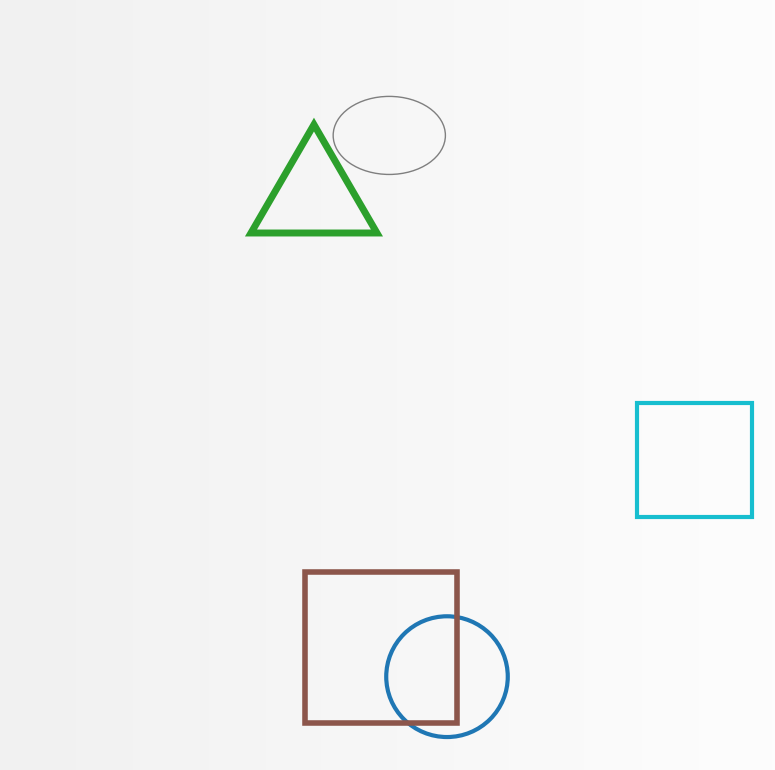[{"shape": "circle", "thickness": 1.5, "radius": 0.39, "center": [0.577, 0.121]}, {"shape": "triangle", "thickness": 2.5, "radius": 0.47, "center": [0.405, 0.744]}, {"shape": "square", "thickness": 2, "radius": 0.49, "center": [0.491, 0.159]}, {"shape": "oval", "thickness": 0.5, "radius": 0.36, "center": [0.502, 0.824]}, {"shape": "square", "thickness": 1.5, "radius": 0.37, "center": [0.896, 0.402]}]